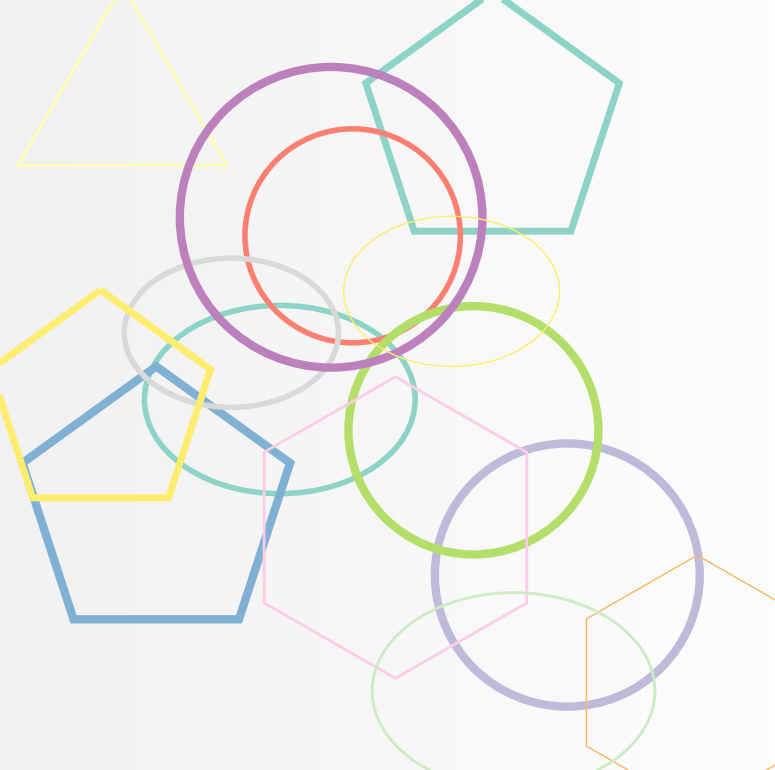[{"shape": "pentagon", "thickness": 2.5, "radius": 0.86, "center": [0.636, 0.839]}, {"shape": "oval", "thickness": 2, "radius": 0.87, "center": [0.361, 0.481]}, {"shape": "triangle", "thickness": 1, "radius": 0.78, "center": [0.158, 0.863]}, {"shape": "circle", "thickness": 3, "radius": 0.85, "center": [0.732, 0.253]}, {"shape": "circle", "thickness": 2, "radius": 0.69, "center": [0.455, 0.694]}, {"shape": "pentagon", "thickness": 3, "radius": 0.91, "center": [0.202, 0.343]}, {"shape": "hexagon", "thickness": 0.5, "radius": 0.83, "center": [0.9, 0.114]}, {"shape": "circle", "thickness": 3, "radius": 0.81, "center": [0.611, 0.441]}, {"shape": "hexagon", "thickness": 1, "radius": 0.98, "center": [0.51, 0.315]}, {"shape": "oval", "thickness": 2, "radius": 0.69, "center": [0.298, 0.568]}, {"shape": "circle", "thickness": 3, "radius": 0.98, "center": [0.427, 0.718]}, {"shape": "oval", "thickness": 1, "radius": 0.91, "center": [0.663, 0.103]}, {"shape": "oval", "thickness": 0.5, "radius": 0.7, "center": [0.583, 0.622]}, {"shape": "pentagon", "thickness": 2.5, "radius": 0.75, "center": [0.13, 0.474]}]